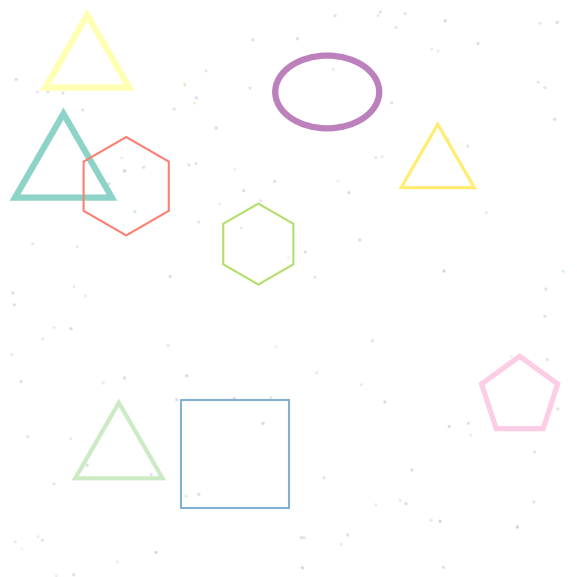[{"shape": "triangle", "thickness": 3, "radius": 0.48, "center": [0.11, 0.705]}, {"shape": "triangle", "thickness": 3, "radius": 0.42, "center": [0.151, 0.889]}, {"shape": "hexagon", "thickness": 1, "radius": 0.43, "center": [0.219, 0.677]}, {"shape": "square", "thickness": 1, "radius": 0.47, "center": [0.407, 0.213]}, {"shape": "hexagon", "thickness": 1, "radius": 0.35, "center": [0.447, 0.577]}, {"shape": "pentagon", "thickness": 2.5, "radius": 0.35, "center": [0.9, 0.313]}, {"shape": "oval", "thickness": 3, "radius": 0.45, "center": [0.567, 0.84]}, {"shape": "triangle", "thickness": 2, "radius": 0.44, "center": [0.206, 0.215]}, {"shape": "triangle", "thickness": 1.5, "radius": 0.37, "center": [0.758, 0.711]}]